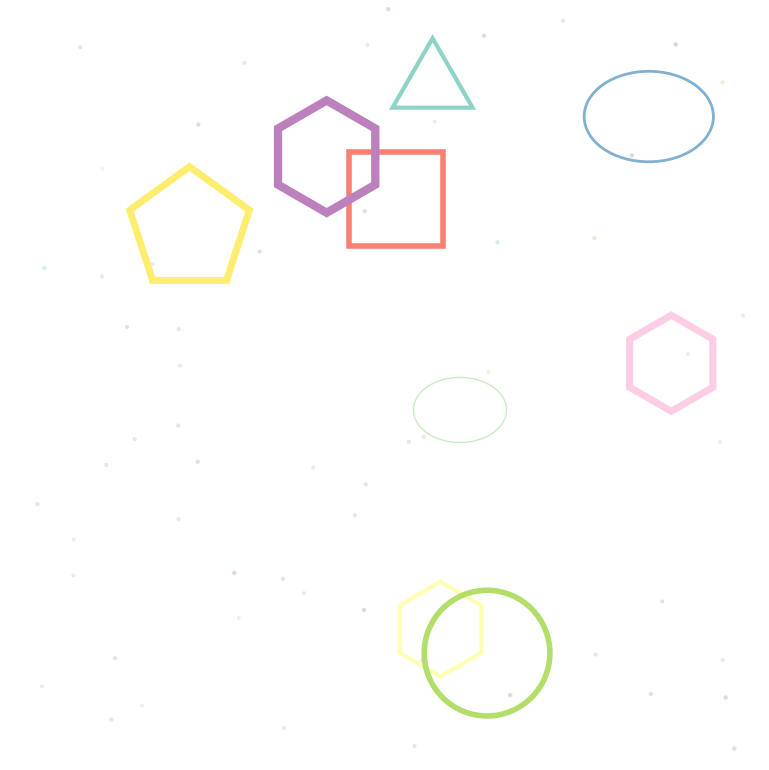[{"shape": "triangle", "thickness": 1.5, "radius": 0.3, "center": [0.562, 0.89]}, {"shape": "hexagon", "thickness": 1.5, "radius": 0.31, "center": [0.572, 0.183]}, {"shape": "square", "thickness": 2, "radius": 0.31, "center": [0.514, 0.741]}, {"shape": "oval", "thickness": 1, "radius": 0.42, "center": [0.843, 0.849]}, {"shape": "circle", "thickness": 2, "radius": 0.41, "center": [0.633, 0.152]}, {"shape": "hexagon", "thickness": 2.5, "radius": 0.31, "center": [0.872, 0.528]}, {"shape": "hexagon", "thickness": 3, "radius": 0.36, "center": [0.424, 0.797]}, {"shape": "oval", "thickness": 0.5, "radius": 0.3, "center": [0.597, 0.468]}, {"shape": "pentagon", "thickness": 2.5, "radius": 0.41, "center": [0.246, 0.702]}]